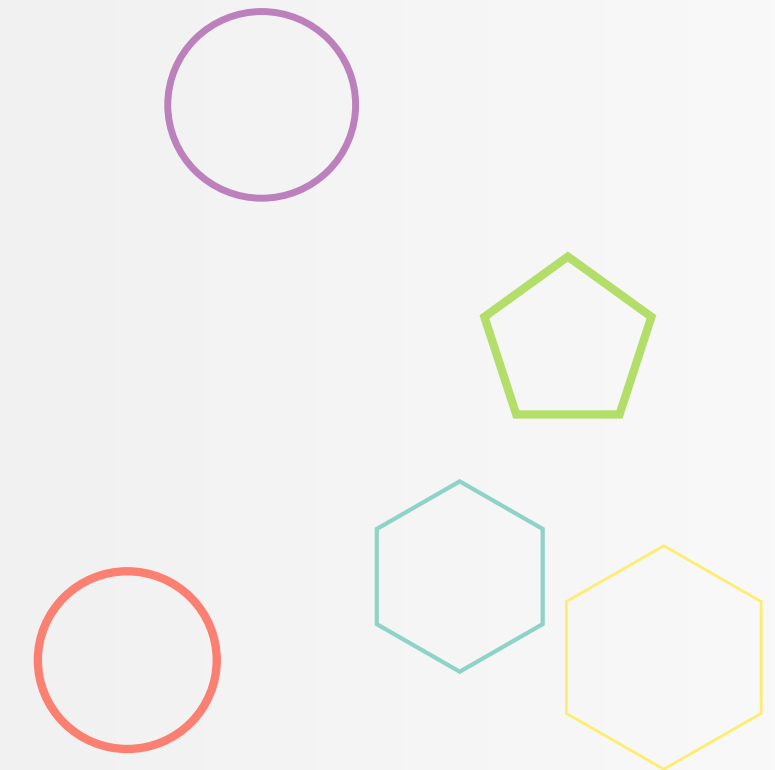[{"shape": "hexagon", "thickness": 1.5, "radius": 0.62, "center": [0.593, 0.251]}, {"shape": "circle", "thickness": 3, "radius": 0.58, "center": [0.164, 0.143]}, {"shape": "pentagon", "thickness": 3, "radius": 0.57, "center": [0.733, 0.553]}, {"shape": "circle", "thickness": 2.5, "radius": 0.61, "center": [0.338, 0.864]}, {"shape": "hexagon", "thickness": 1, "radius": 0.73, "center": [0.857, 0.146]}]